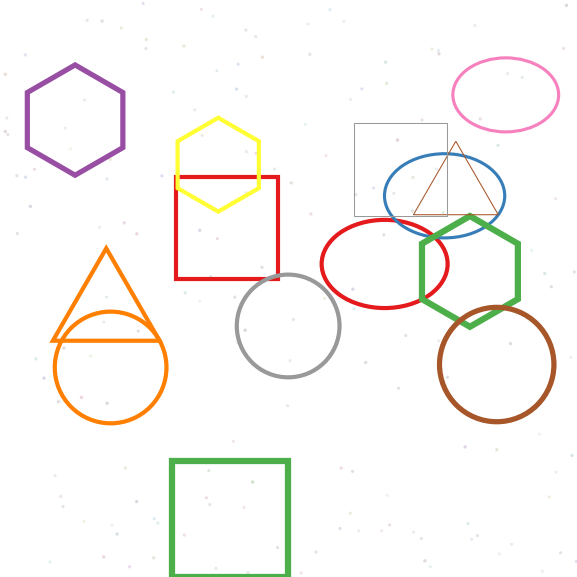[{"shape": "square", "thickness": 2, "radius": 0.44, "center": [0.393, 0.605]}, {"shape": "oval", "thickness": 2, "radius": 0.55, "center": [0.666, 0.542]}, {"shape": "oval", "thickness": 1.5, "radius": 0.52, "center": [0.77, 0.66]}, {"shape": "square", "thickness": 3, "radius": 0.5, "center": [0.398, 0.101]}, {"shape": "hexagon", "thickness": 3, "radius": 0.48, "center": [0.814, 0.529]}, {"shape": "hexagon", "thickness": 2.5, "radius": 0.48, "center": [0.13, 0.791]}, {"shape": "circle", "thickness": 2, "radius": 0.48, "center": [0.192, 0.363]}, {"shape": "triangle", "thickness": 2, "radius": 0.53, "center": [0.184, 0.462]}, {"shape": "hexagon", "thickness": 2, "radius": 0.41, "center": [0.378, 0.714]}, {"shape": "circle", "thickness": 2.5, "radius": 0.5, "center": [0.86, 0.368]}, {"shape": "triangle", "thickness": 0.5, "radius": 0.42, "center": [0.789, 0.67]}, {"shape": "oval", "thickness": 1.5, "radius": 0.46, "center": [0.876, 0.835]}, {"shape": "circle", "thickness": 2, "radius": 0.44, "center": [0.499, 0.435]}, {"shape": "square", "thickness": 0.5, "radius": 0.4, "center": [0.693, 0.706]}]